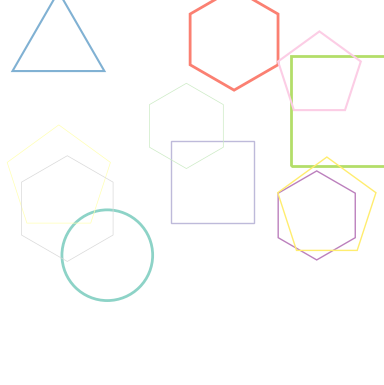[{"shape": "circle", "thickness": 2, "radius": 0.59, "center": [0.279, 0.337]}, {"shape": "pentagon", "thickness": 0.5, "radius": 0.71, "center": [0.153, 0.535]}, {"shape": "square", "thickness": 1, "radius": 0.54, "center": [0.552, 0.527]}, {"shape": "hexagon", "thickness": 2, "radius": 0.66, "center": [0.608, 0.898]}, {"shape": "triangle", "thickness": 1.5, "radius": 0.69, "center": [0.152, 0.884]}, {"shape": "square", "thickness": 2, "radius": 0.71, "center": [0.898, 0.711]}, {"shape": "pentagon", "thickness": 1.5, "radius": 0.56, "center": [0.83, 0.805]}, {"shape": "hexagon", "thickness": 0.5, "radius": 0.69, "center": [0.175, 0.458]}, {"shape": "hexagon", "thickness": 1, "radius": 0.58, "center": [0.823, 0.44]}, {"shape": "hexagon", "thickness": 0.5, "radius": 0.55, "center": [0.484, 0.673]}, {"shape": "pentagon", "thickness": 1, "radius": 0.67, "center": [0.849, 0.458]}]